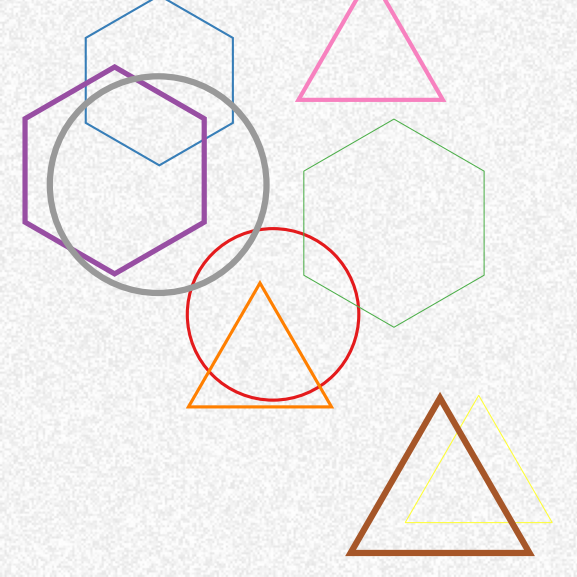[{"shape": "circle", "thickness": 1.5, "radius": 0.74, "center": [0.473, 0.455]}, {"shape": "hexagon", "thickness": 1, "radius": 0.74, "center": [0.276, 0.86]}, {"shape": "hexagon", "thickness": 0.5, "radius": 0.9, "center": [0.682, 0.613]}, {"shape": "hexagon", "thickness": 2.5, "radius": 0.9, "center": [0.199, 0.704]}, {"shape": "triangle", "thickness": 1.5, "radius": 0.72, "center": [0.45, 0.366]}, {"shape": "triangle", "thickness": 0.5, "radius": 0.73, "center": [0.829, 0.168]}, {"shape": "triangle", "thickness": 3, "radius": 0.89, "center": [0.762, 0.131]}, {"shape": "triangle", "thickness": 2, "radius": 0.72, "center": [0.642, 0.898]}, {"shape": "circle", "thickness": 3, "radius": 0.94, "center": [0.274, 0.679]}]